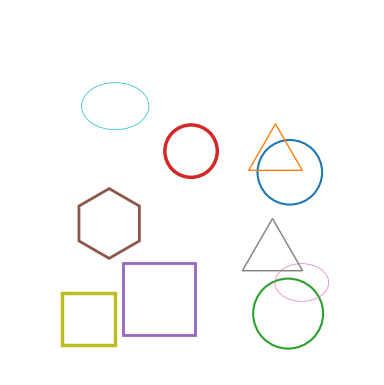[{"shape": "circle", "thickness": 1.5, "radius": 0.42, "center": [0.753, 0.552]}, {"shape": "triangle", "thickness": 1, "radius": 0.4, "center": [0.715, 0.598]}, {"shape": "circle", "thickness": 1.5, "radius": 0.45, "center": [0.748, 0.185]}, {"shape": "circle", "thickness": 2.5, "radius": 0.34, "center": [0.496, 0.607]}, {"shape": "square", "thickness": 2, "radius": 0.47, "center": [0.414, 0.223]}, {"shape": "hexagon", "thickness": 2, "radius": 0.45, "center": [0.284, 0.42]}, {"shape": "oval", "thickness": 0.5, "radius": 0.35, "center": [0.784, 0.266]}, {"shape": "triangle", "thickness": 1, "radius": 0.45, "center": [0.708, 0.342]}, {"shape": "square", "thickness": 2.5, "radius": 0.34, "center": [0.23, 0.172]}, {"shape": "oval", "thickness": 0.5, "radius": 0.44, "center": [0.299, 0.724]}]